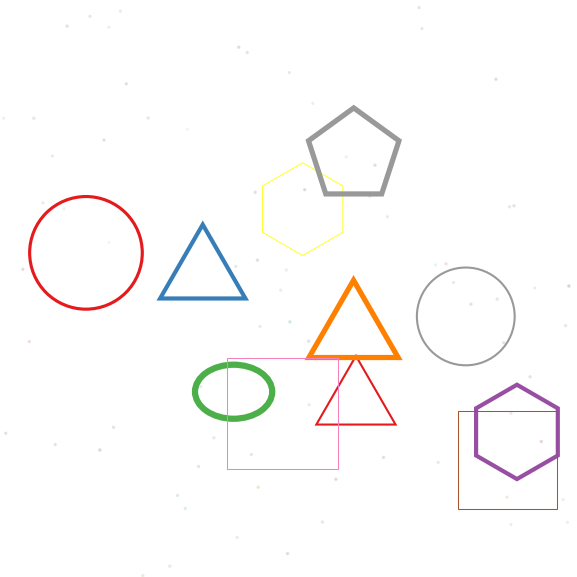[{"shape": "triangle", "thickness": 1, "radius": 0.4, "center": [0.616, 0.304]}, {"shape": "circle", "thickness": 1.5, "radius": 0.49, "center": [0.149, 0.561]}, {"shape": "triangle", "thickness": 2, "radius": 0.43, "center": [0.351, 0.525]}, {"shape": "oval", "thickness": 3, "radius": 0.33, "center": [0.405, 0.321]}, {"shape": "hexagon", "thickness": 2, "radius": 0.41, "center": [0.895, 0.251]}, {"shape": "triangle", "thickness": 2.5, "radius": 0.45, "center": [0.612, 0.425]}, {"shape": "hexagon", "thickness": 0.5, "radius": 0.4, "center": [0.524, 0.637]}, {"shape": "square", "thickness": 0.5, "radius": 0.43, "center": [0.879, 0.203]}, {"shape": "square", "thickness": 0.5, "radius": 0.48, "center": [0.489, 0.283]}, {"shape": "pentagon", "thickness": 2.5, "radius": 0.41, "center": [0.613, 0.73]}, {"shape": "circle", "thickness": 1, "radius": 0.42, "center": [0.807, 0.451]}]